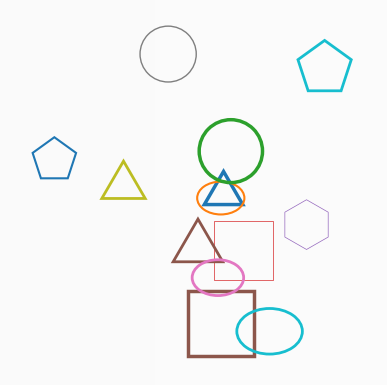[{"shape": "pentagon", "thickness": 1.5, "radius": 0.29, "center": [0.14, 0.585]}, {"shape": "triangle", "thickness": 2.5, "radius": 0.29, "center": [0.577, 0.497]}, {"shape": "oval", "thickness": 1.5, "radius": 0.3, "center": [0.57, 0.486]}, {"shape": "circle", "thickness": 2.5, "radius": 0.41, "center": [0.596, 0.607]}, {"shape": "square", "thickness": 0.5, "radius": 0.38, "center": [0.629, 0.35]}, {"shape": "hexagon", "thickness": 0.5, "radius": 0.32, "center": [0.791, 0.417]}, {"shape": "square", "thickness": 2.5, "radius": 0.42, "center": [0.57, 0.16]}, {"shape": "triangle", "thickness": 2, "radius": 0.37, "center": [0.511, 0.357]}, {"shape": "oval", "thickness": 2, "radius": 0.33, "center": [0.562, 0.279]}, {"shape": "circle", "thickness": 1, "radius": 0.36, "center": [0.434, 0.86]}, {"shape": "triangle", "thickness": 2, "radius": 0.32, "center": [0.319, 0.517]}, {"shape": "oval", "thickness": 2, "radius": 0.42, "center": [0.696, 0.14]}, {"shape": "pentagon", "thickness": 2, "radius": 0.36, "center": [0.838, 0.823]}]